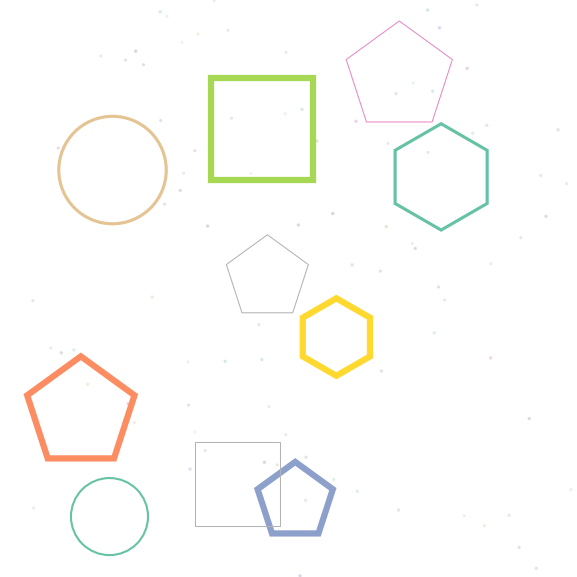[{"shape": "circle", "thickness": 1, "radius": 0.33, "center": [0.19, 0.105]}, {"shape": "hexagon", "thickness": 1.5, "radius": 0.46, "center": [0.764, 0.693]}, {"shape": "pentagon", "thickness": 3, "radius": 0.49, "center": [0.14, 0.284]}, {"shape": "pentagon", "thickness": 3, "radius": 0.34, "center": [0.511, 0.131]}, {"shape": "pentagon", "thickness": 0.5, "radius": 0.48, "center": [0.691, 0.866]}, {"shape": "square", "thickness": 3, "radius": 0.44, "center": [0.453, 0.776]}, {"shape": "hexagon", "thickness": 3, "radius": 0.34, "center": [0.582, 0.416]}, {"shape": "circle", "thickness": 1.5, "radius": 0.47, "center": [0.195, 0.705]}, {"shape": "pentagon", "thickness": 0.5, "radius": 0.37, "center": [0.463, 0.518]}, {"shape": "square", "thickness": 0.5, "radius": 0.37, "center": [0.412, 0.161]}]